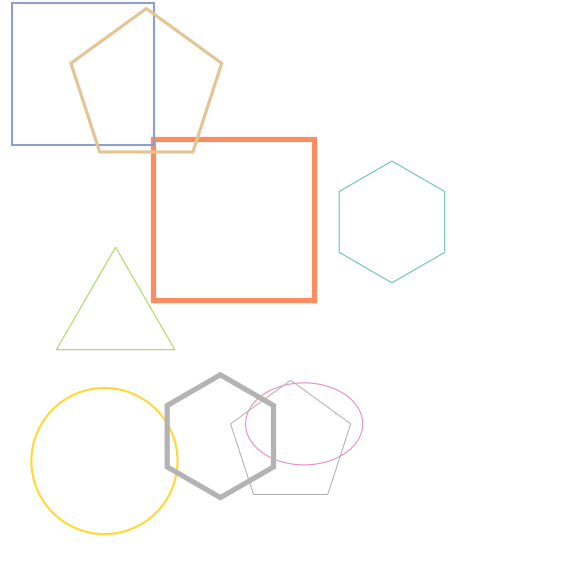[{"shape": "hexagon", "thickness": 0.5, "radius": 0.53, "center": [0.679, 0.615]}, {"shape": "square", "thickness": 2.5, "radius": 0.7, "center": [0.404, 0.619]}, {"shape": "square", "thickness": 1, "radius": 0.62, "center": [0.144, 0.871]}, {"shape": "oval", "thickness": 0.5, "radius": 0.51, "center": [0.527, 0.265]}, {"shape": "triangle", "thickness": 0.5, "radius": 0.59, "center": [0.2, 0.453]}, {"shape": "circle", "thickness": 1, "radius": 0.63, "center": [0.181, 0.201]}, {"shape": "pentagon", "thickness": 1.5, "radius": 0.69, "center": [0.253, 0.847]}, {"shape": "hexagon", "thickness": 2.5, "radius": 0.53, "center": [0.382, 0.244]}, {"shape": "pentagon", "thickness": 0.5, "radius": 0.55, "center": [0.503, 0.231]}]